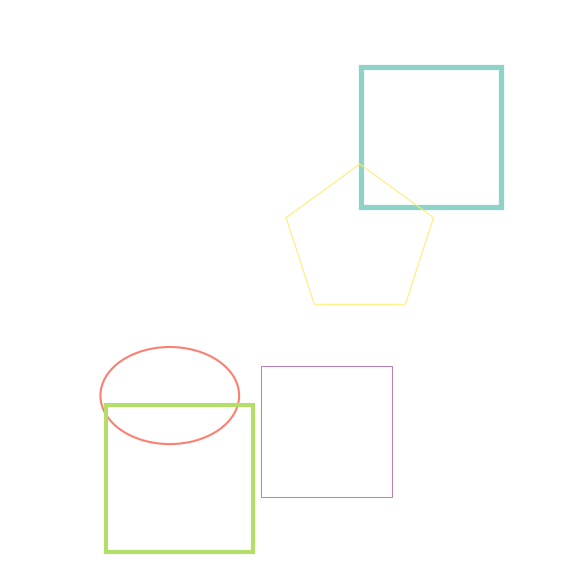[{"shape": "square", "thickness": 2.5, "radius": 0.61, "center": [0.746, 0.761]}, {"shape": "oval", "thickness": 1, "radius": 0.6, "center": [0.294, 0.314]}, {"shape": "square", "thickness": 2, "radius": 0.63, "center": [0.31, 0.17]}, {"shape": "square", "thickness": 0.5, "radius": 0.57, "center": [0.565, 0.252]}, {"shape": "pentagon", "thickness": 0.5, "radius": 0.67, "center": [0.623, 0.581]}]